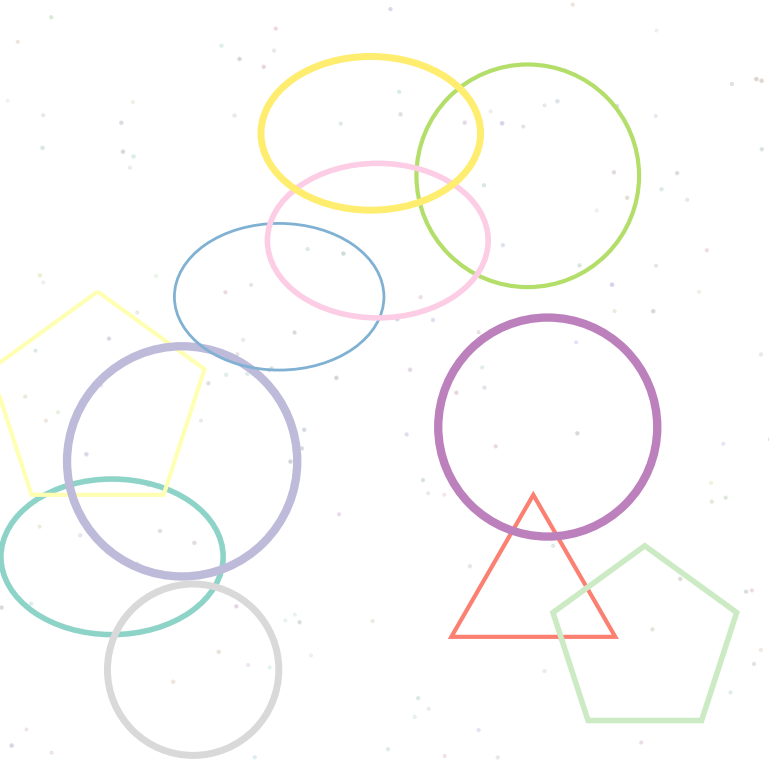[{"shape": "oval", "thickness": 2, "radius": 0.72, "center": [0.145, 0.277]}, {"shape": "pentagon", "thickness": 1.5, "radius": 0.73, "center": [0.127, 0.475]}, {"shape": "circle", "thickness": 3, "radius": 0.75, "center": [0.237, 0.401]}, {"shape": "triangle", "thickness": 1.5, "radius": 0.61, "center": [0.693, 0.234]}, {"shape": "oval", "thickness": 1, "radius": 0.68, "center": [0.363, 0.615]}, {"shape": "circle", "thickness": 1.5, "radius": 0.72, "center": [0.685, 0.772]}, {"shape": "oval", "thickness": 2, "radius": 0.72, "center": [0.491, 0.688]}, {"shape": "circle", "thickness": 2.5, "radius": 0.56, "center": [0.251, 0.13]}, {"shape": "circle", "thickness": 3, "radius": 0.71, "center": [0.711, 0.445]}, {"shape": "pentagon", "thickness": 2, "radius": 0.63, "center": [0.837, 0.166]}, {"shape": "oval", "thickness": 2.5, "radius": 0.71, "center": [0.482, 0.827]}]